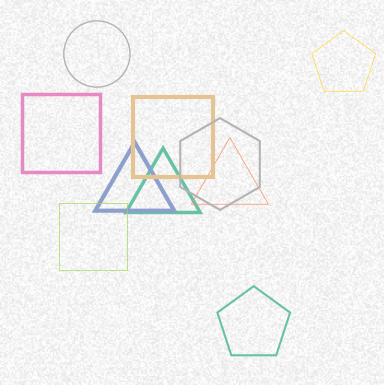[{"shape": "pentagon", "thickness": 1.5, "radius": 0.5, "center": [0.659, 0.157]}, {"shape": "triangle", "thickness": 2.5, "radius": 0.56, "center": [0.424, 0.504]}, {"shape": "triangle", "thickness": 0.5, "radius": 0.58, "center": [0.597, 0.527]}, {"shape": "triangle", "thickness": 3, "radius": 0.59, "center": [0.35, 0.512]}, {"shape": "square", "thickness": 2.5, "radius": 0.51, "center": [0.158, 0.655]}, {"shape": "square", "thickness": 0.5, "radius": 0.44, "center": [0.241, 0.386]}, {"shape": "pentagon", "thickness": 0.5, "radius": 0.44, "center": [0.893, 0.833]}, {"shape": "square", "thickness": 3, "radius": 0.52, "center": [0.45, 0.644]}, {"shape": "circle", "thickness": 1, "radius": 0.43, "center": [0.252, 0.86]}, {"shape": "hexagon", "thickness": 1.5, "radius": 0.6, "center": [0.572, 0.574]}]